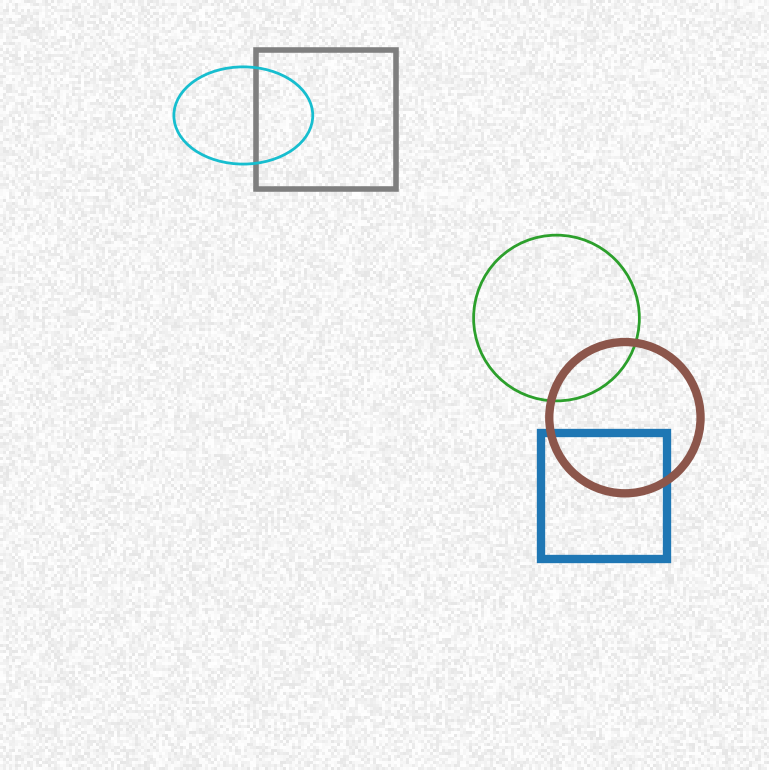[{"shape": "square", "thickness": 3, "radius": 0.41, "center": [0.785, 0.356]}, {"shape": "circle", "thickness": 1, "radius": 0.54, "center": [0.723, 0.587]}, {"shape": "circle", "thickness": 3, "radius": 0.49, "center": [0.812, 0.458]}, {"shape": "square", "thickness": 2, "radius": 0.45, "center": [0.424, 0.845]}, {"shape": "oval", "thickness": 1, "radius": 0.45, "center": [0.316, 0.85]}]